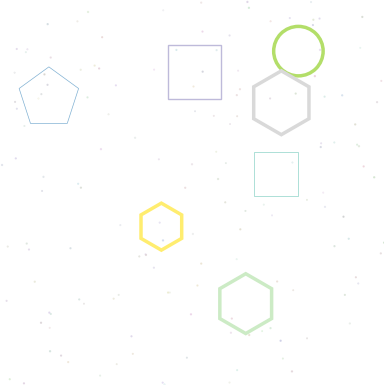[{"shape": "square", "thickness": 0.5, "radius": 0.29, "center": [0.717, 0.547]}, {"shape": "square", "thickness": 1, "radius": 0.35, "center": [0.506, 0.813]}, {"shape": "pentagon", "thickness": 0.5, "radius": 0.41, "center": [0.127, 0.745]}, {"shape": "circle", "thickness": 2.5, "radius": 0.32, "center": [0.775, 0.867]}, {"shape": "hexagon", "thickness": 2.5, "radius": 0.41, "center": [0.731, 0.733]}, {"shape": "hexagon", "thickness": 2.5, "radius": 0.39, "center": [0.638, 0.211]}, {"shape": "hexagon", "thickness": 2.5, "radius": 0.31, "center": [0.419, 0.411]}]